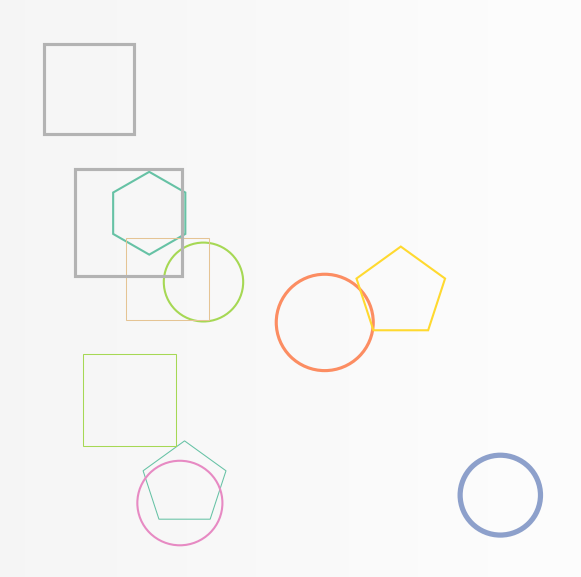[{"shape": "hexagon", "thickness": 1, "radius": 0.36, "center": [0.257, 0.63]}, {"shape": "pentagon", "thickness": 0.5, "radius": 0.37, "center": [0.318, 0.161]}, {"shape": "circle", "thickness": 1.5, "radius": 0.42, "center": [0.559, 0.441]}, {"shape": "circle", "thickness": 2.5, "radius": 0.35, "center": [0.861, 0.142]}, {"shape": "circle", "thickness": 1, "radius": 0.37, "center": [0.309, 0.128]}, {"shape": "circle", "thickness": 1, "radius": 0.34, "center": [0.35, 0.511]}, {"shape": "square", "thickness": 0.5, "radius": 0.4, "center": [0.223, 0.306]}, {"shape": "pentagon", "thickness": 1, "radius": 0.4, "center": [0.69, 0.492]}, {"shape": "square", "thickness": 0.5, "radius": 0.36, "center": [0.288, 0.516]}, {"shape": "square", "thickness": 1.5, "radius": 0.39, "center": [0.153, 0.844]}, {"shape": "square", "thickness": 1.5, "radius": 0.46, "center": [0.221, 0.613]}]